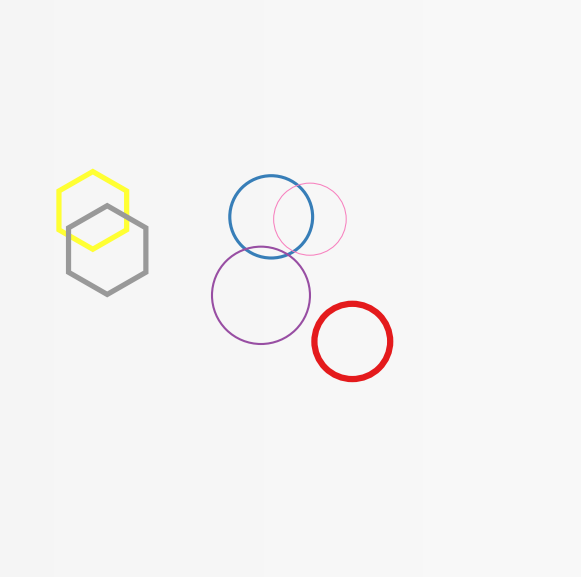[{"shape": "circle", "thickness": 3, "radius": 0.33, "center": [0.606, 0.408]}, {"shape": "circle", "thickness": 1.5, "radius": 0.36, "center": [0.467, 0.624]}, {"shape": "circle", "thickness": 1, "radius": 0.42, "center": [0.449, 0.488]}, {"shape": "hexagon", "thickness": 2.5, "radius": 0.34, "center": [0.16, 0.635]}, {"shape": "circle", "thickness": 0.5, "radius": 0.31, "center": [0.533, 0.62]}, {"shape": "hexagon", "thickness": 2.5, "radius": 0.38, "center": [0.184, 0.566]}]